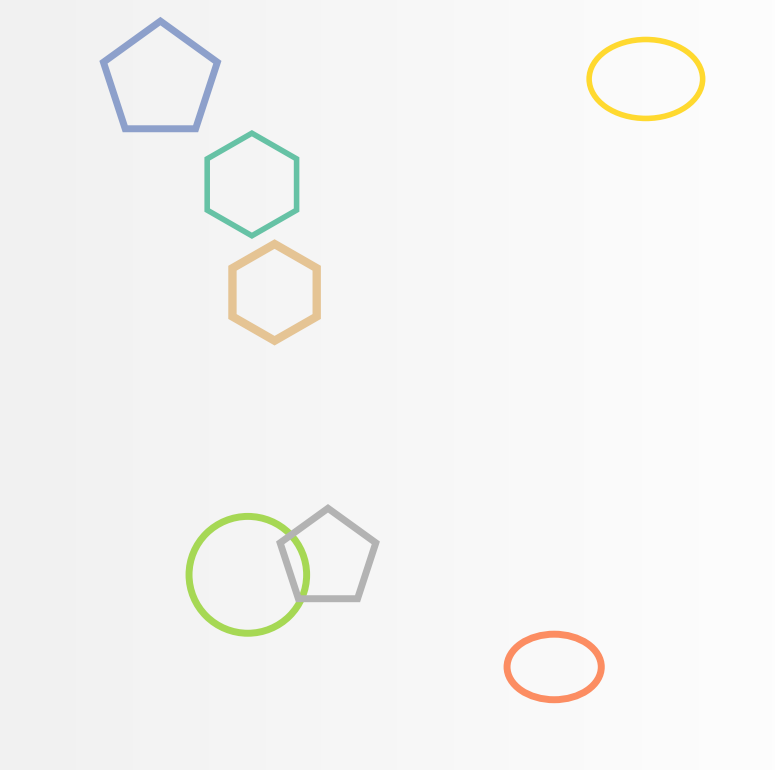[{"shape": "hexagon", "thickness": 2, "radius": 0.33, "center": [0.325, 0.76]}, {"shape": "oval", "thickness": 2.5, "radius": 0.3, "center": [0.715, 0.134]}, {"shape": "pentagon", "thickness": 2.5, "radius": 0.39, "center": [0.207, 0.895]}, {"shape": "circle", "thickness": 2.5, "radius": 0.38, "center": [0.32, 0.253]}, {"shape": "oval", "thickness": 2, "radius": 0.37, "center": [0.833, 0.897]}, {"shape": "hexagon", "thickness": 3, "radius": 0.31, "center": [0.354, 0.62]}, {"shape": "pentagon", "thickness": 2.5, "radius": 0.32, "center": [0.423, 0.275]}]